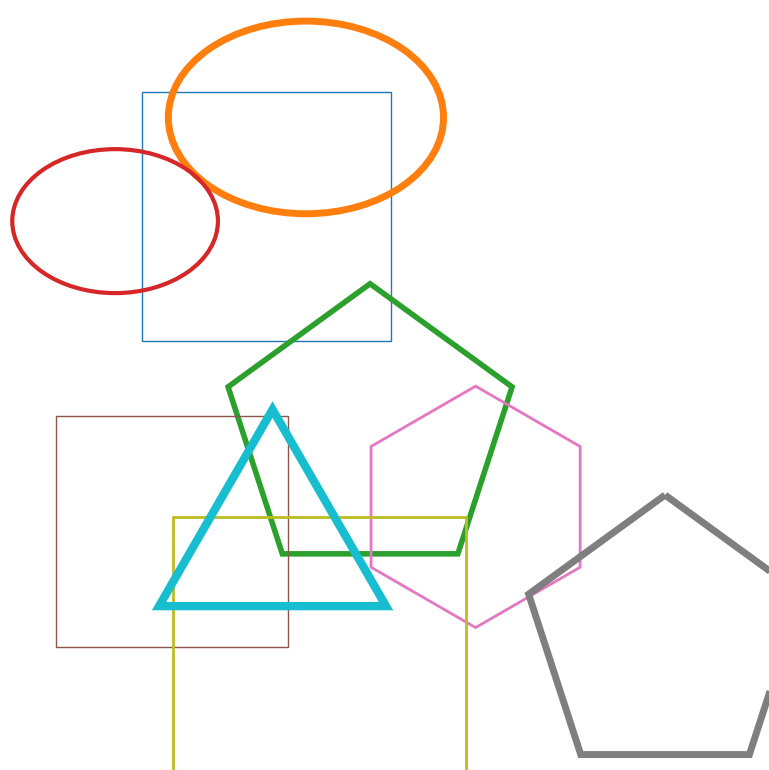[{"shape": "square", "thickness": 0.5, "radius": 0.81, "center": [0.347, 0.718]}, {"shape": "oval", "thickness": 2.5, "radius": 0.89, "center": [0.397, 0.848]}, {"shape": "pentagon", "thickness": 2, "radius": 0.97, "center": [0.481, 0.438]}, {"shape": "oval", "thickness": 1.5, "radius": 0.67, "center": [0.149, 0.713]}, {"shape": "square", "thickness": 0.5, "radius": 0.75, "center": [0.223, 0.31]}, {"shape": "hexagon", "thickness": 1, "radius": 0.78, "center": [0.618, 0.342]}, {"shape": "pentagon", "thickness": 2.5, "radius": 0.93, "center": [0.864, 0.171]}, {"shape": "square", "thickness": 1, "radius": 0.95, "center": [0.415, 0.138]}, {"shape": "triangle", "thickness": 3, "radius": 0.85, "center": [0.354, 0.298]}]